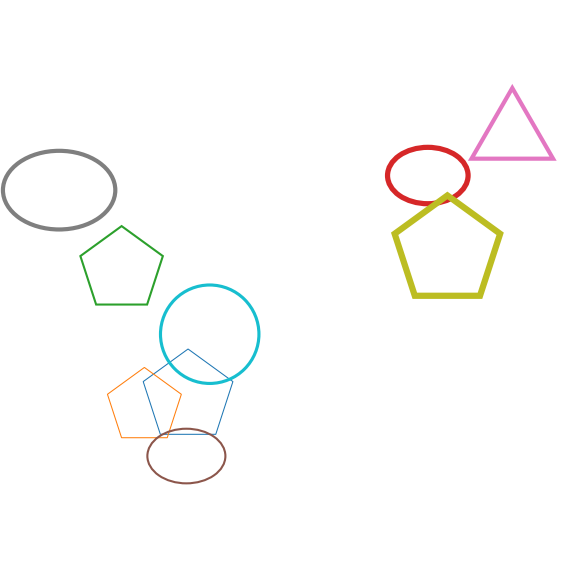[{"shape": "pentagon", "thickness": 0.5, "radius": 0.41, "center": [0.326, 0.313]}, {"shape": "pentagon", "thickness": 0.5, "radius": 0.34, "center": [0.25, 0.296]}, {"shape": "pentagon", "thickness": 1, "radius": 0.38, "center": [0.211, 0.533]}, {"shape": "oval", "thickness": 2.5, "radius": 0.35, "center": [0.741, 0.695]}, {"shape": "oval", "thickness": 1, "radius": 0.34, "center": [0.323, 0.209]}, {"shape": "triangle", "thickness": 2, "radius": 0.41, "center": [0.887, 0.765]}, {"shape": "oval", "thickness": 2, "radius": 0.49, "center": [0.102, 0.67]}, {"shape": "pentagon", "thickness": 3, "radius": 0.48, "center": [0.775, 0.565]}, {"shape": "circle", "thickness": 1.5, "radius": 0.43, "center": [0.363, 0.42]}]